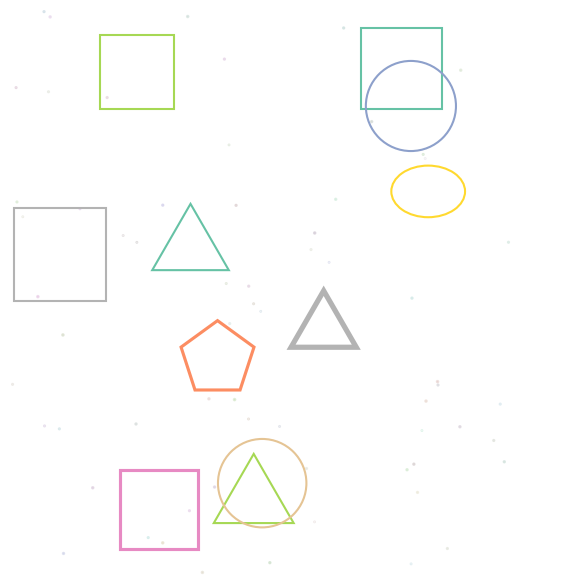[{"shape": "triangle", "thickness": 1, "radius": 0.38, "center": [0.33, 0.57]}, {"shape": "square", "thickness": 1, "radius": 0.35, "center": [0.695, 0.88]}, {"shape": "pentagon", "thickness": 1.5, "radius": 0.33, "center": [0.377, 0.378]}, {"shape": "circle", "thickness": 1, "radius": 0.39, "center": [0.712, 0.816]}, {"shape": "square", "thickness": 1.5, "radius": 0.34, "center": [0.276, 0.117]}, {"shape": "triangle", "thickness": 1, "radius": 0.4, "center": [0.439, 0.133]}, {"shape": "square", "thickness": 1, "radius": 0.32, "center": [0.237, 0.875]}, {"shape": "oval", "thickness": 1, "radius": 0.32, "center": [0.741, 0.668]}, {"shape": "circle", "thickness": 1, "radius": 0.38, "center": [0.454, 0.162]}, {"shape": "square", "thickness": 1, "radius": 0.4, "center": [0.103, 0.558]}, {"shape": "triangle", "thickness": 2.5, "radius": 0.33, "center": [0.56, 0.43]}]